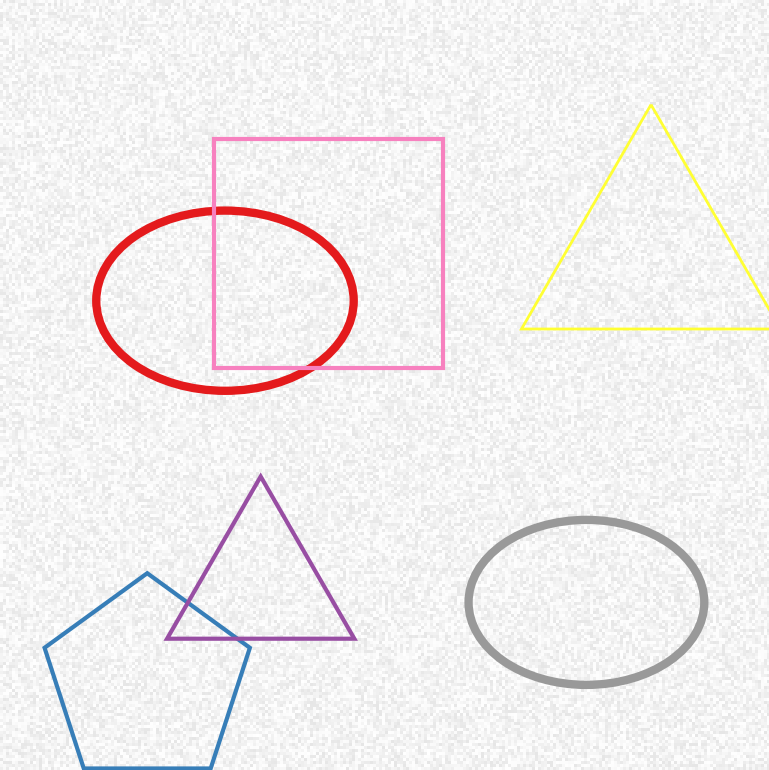[{"shape": "oval", "thickness": 3, "radius": 0.84, "center": [0.292, 0.609]}, {"shape": "pentagon", "thickness": 1.5, "radius": 0.7, "center": [0.191, 0.115]}, {"shape": "triangle", "thickness": 1.5, "radius": 0.7, "center": [0.339, 0.241]}, {"shape": "triangle", "thickness": 1, "radius": 0.97, "center": [0.845, 0.67]}, {"shape": "square", "thickness": 1.5, "radius": 0.74, "center": [0.426, 0.67]}, {"shape": "oval", "thickness": 3, "radius": 0.77, "center": [0.762, 0.218]}]